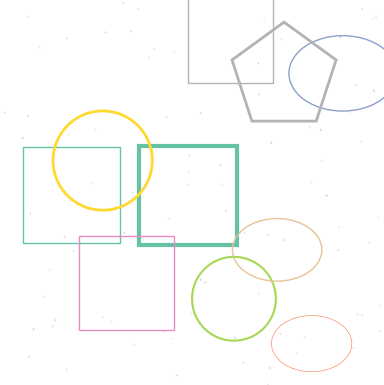[{"shape": "square", "thickness": 3, "radius": 0.64, "center": [0.487, 0.492]}, {"shape": "square", "thickness": 1, "radius": 0.63, "center": [0.186, 0.493]}, {"shape": "oval", "thickness": 0.5, "radius": 0.52, "center": [0.809, 0.107]}, {"shape": "oval", "thickness": 1, "radius": 0.7, "center": [0.89, 0.809]}, {"shape": "square", "thickness": 1, "radius": 0.61, "center": [0.329, 0.265]}, {"shape": "circle", "thickness": 1.5, "radius": 0.54, "center": [0.608, 0.224]}, {"shape": "circle", "thickness": 2, "radius": 0.64, "center": [0.267, 0.583]}, {"shape": "oval", "thickness": 1, "radius": 0.58, "center": [0.72, 0.351]}, {"shape": "pentagon", "thickness": 2, "radius": 0.71, "center": [0.738, 0.8]}, {"shape": "square", "thickness": 1, "radius": 0.55, "center": [0.599, 0.893]}]